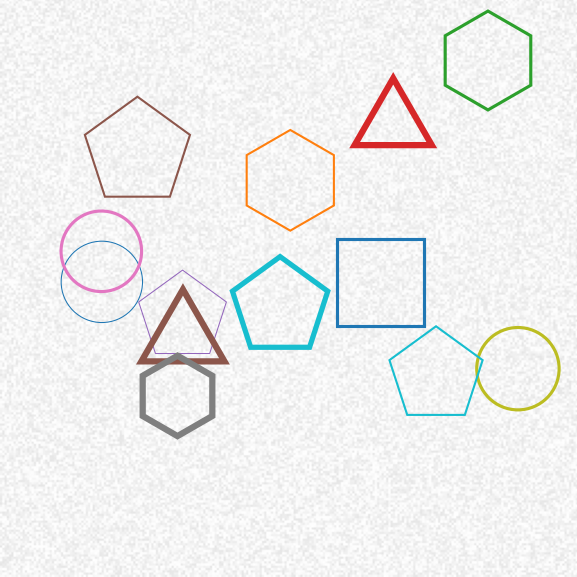[{"shape": "square", "thickness": 1.5, "radius": 0.37, "center": [0.659, 0.51]}, {"shape": "circle", "thickness": 0.5, "radius": 0.35, "center": [0.176, 0.511]}, {"shape": "hexagon", "thickness": 1, "radius": 0.44, "center": [0.503, 0.687]}, {"shape": "hexagon", "thickness": 1.5, "radius": 0.43, "center": [0.845, 0.894]}, {"shape": "triangle", "thickness": 3, "radius": 0.39, "center": [0.681, 0.786]}, {"shape": "pentagon", "thickness": 0.5, "radius": 0.4, "center": [0.316, 0.452]}, {"shape": "pentagon", "thickness": 1, "radius": 0.48, "center": [0.238, 0.736]}, {"shape": "triangle", "thickness": 3, "radius": 0.42, "center": [0.317, 0.415]}, {"shape": "circle", "thickness": 1.5, "radius": 0.35, "center": [0.175, 0.564]}, {"shape": "hexagon", "thickness": 3, "radius": 0.35, "center": [0.307, 0.314]}, {"shape": "circle", "thickness": 1.5, "radius": 0.36, "center": [0.897, 0.361]}, {"shape": "pentagon", "thickness": 1, "radius": 0.42, "center": [0.755, 0.349]}, {"shape": "pentagon", "thickness": 2.5, "radius": 0.43, "center": [0.485, 0.468]}]